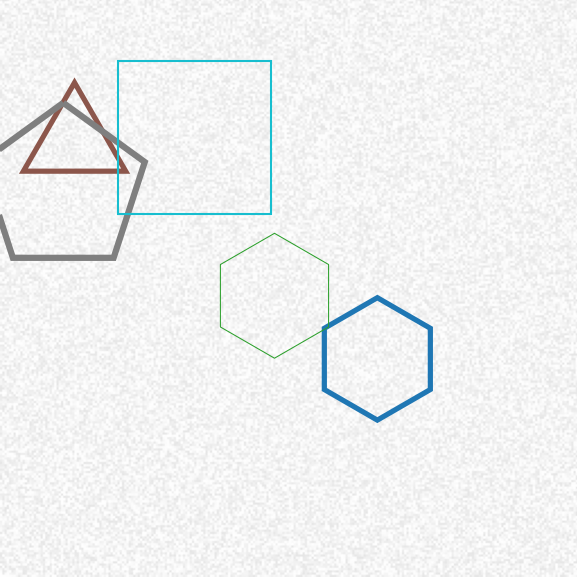[{"shape": "hexagon", "thickness": 2.5, "radius": 0.53, "center": [0.653, 0.378]}, {"shape": "hexagon", "thickness": 0.5, "radius": 0.54, "center": [0.475, 0.487]}, {"shape": "triangle", "thickness": 2.5, "radius": 0.51, "center": [0.129, 0.754]}, {"shape": "pentagon", "thickness": 3, "radius": 0.74, "center": [0.11, 0.673]}, {"shape": "square", "thickness": 1, "radius": 0.66, "center": [0.337, 0.761]}]